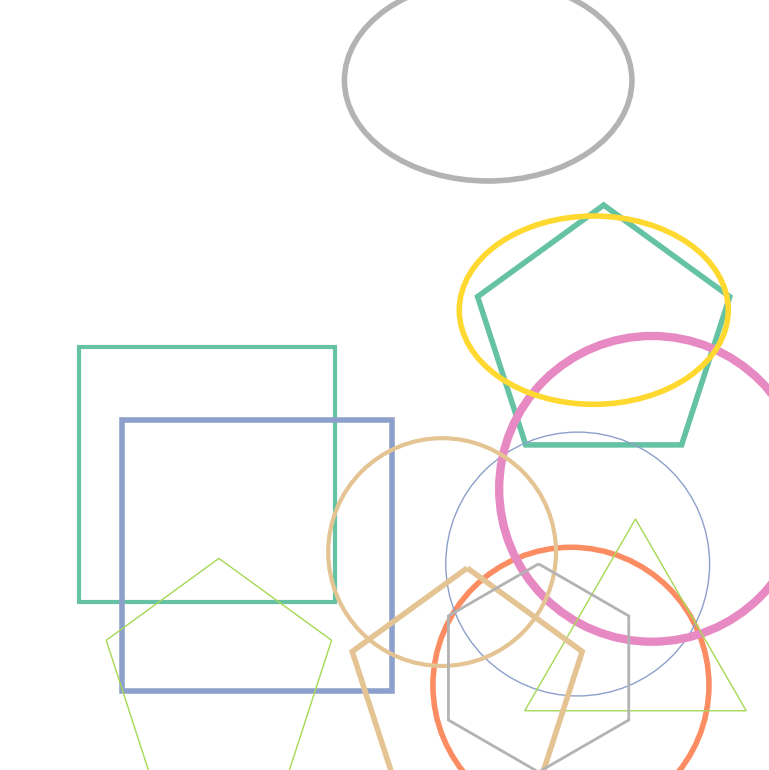[{"shape": "pentagon", "thickness": 2, "radius": 0.86, "center": [0.784, 0.562]}, {"shape": "square", "thickness": 1.5, "radius": 0.83, "center": [0.269, 0.384]}, {"shape": "circle", "thickness": 2, "radius": 0.9, "center": [0.741, 0.11]}, {"shape": "circle", "thickness": 0.5, "radius": 0.86, "center": [0.75, 0.267]}, {"shape": "square", "thickness": 2, "radius": 0.88, "center": [0.334, 0.279]}, {"shape": "circle", "thickness": 3, "radius": 0.99, "center": [0.847, 0.365]}, {"shape": "pentagon", "thickness": 0.5, "radius": 0.77, "center": [0.284, 0.121]}, {"shape": "triangle", "thickness": 0.5, "radius": 0.83, "center": [0.825, 0.16]}, {"shape": "oval", "thickness": 2, "radius": 0.87, "center": [0.771, 0.597]}, {"shape": "circle", "thickness": 1.5, "radius": 0.74, "center": [0.574, 0.283]}, {"shape": "pentagon", "thickness": 2, "radius": 0.79, "center": [0.607, 0.105]}, {"shape": "oval", "thickness": 2, "radius": 0.93, "center": [0.634, 0.896]}, {"shape": "hexagon", "thickness": 1, "radius": 0.68, "center": [0.699, 0.133]}]